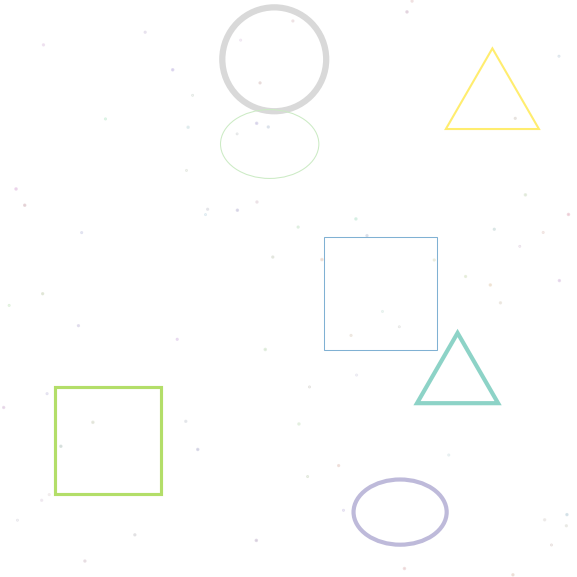[{"shape": "triangle", "thickness": 2, "radius": 0.41, "center": [0.792, 0.342]}, {"shape": "oval", "thickness": 2, "radius": 0.4, "center": [0.693, 0.112]}, {"shape": "square", "thickness": 0.5, "radius": 0.49, "center": [0.659, 0.491]}, {"shape": "square", "thickness": 1.5, "radius": 0.46, "center": [0.187, 0.236]}, {"shape": "circle", "thickness": 3, "radius": 0.45, "center": [0.475, 0.896]}, {"shape": "oval", "thickness": 0.5, "radius": 0.43, "center": [0.467, 0.75]}, {"shape": "triangle", "thickness": 1, "radius": 0.47, "center": [0.853, 0.822]}]